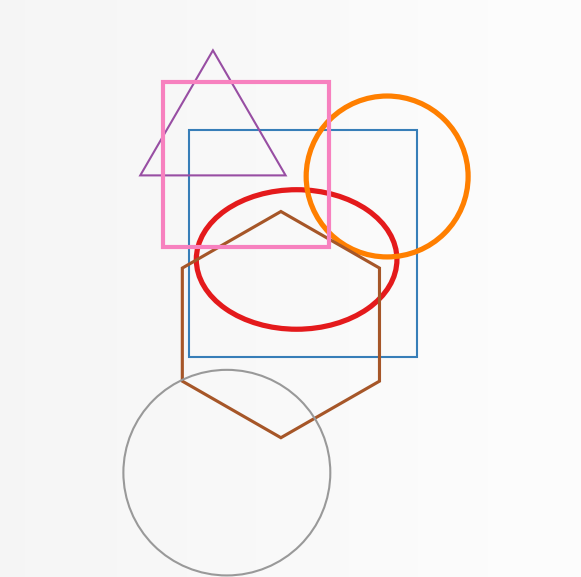[{"shape": "oval", "thickness": 2.5, "radius": 0.86, "center": [0.51, 0.55]}, {"shape": "square", "thickness": 1, "radius": 0.98, "center": [0.522, 0.578]}, {"shape": "triangle", "thickness": 1, "radius": 0.72, "center": [0.366, 0.768]}, {"shape": "circle", "thickness": 2.5, "radius": 0.7, "center": [0.666, 0.694]}, {"shape": "hexagon", "thickness": 1.5, "radius": 0.98, "center": [0.483, 0.437]}, {"shape": "square", "thickness": 2, "radius": 0.72, "center": [0.423, 0.714]}, {"shape": "circle", "thickness": 1, "radius": 0.89, "center": [0.39, 0.181]}]